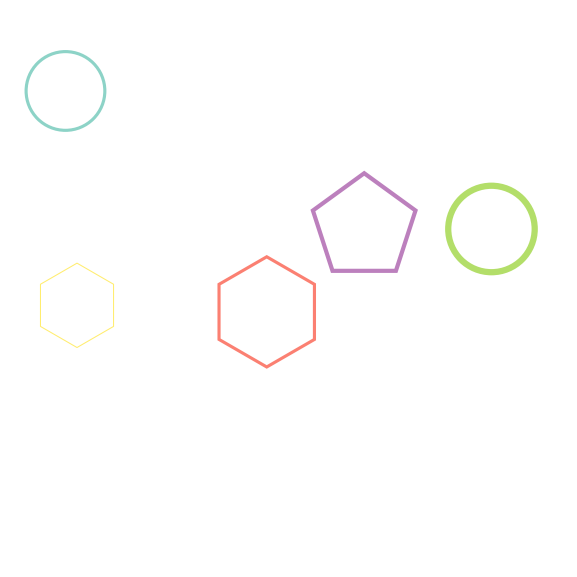[{"shape": "circle", "thickness": 1.5, "radius": 0.34, "center": [0.113, 0.842]}, {"shape": "hexagon", "thickness": 1.5, "radius": 0.48, "center": [0.462, 0.459]}, {"shape": "circle", "thickness": 3, "radius": 0.37, "center": [0.851, 0.603]}, {"shape": "pentagon", "thickness": 2, "radius": 0.47, "center": [0.631, 0.606]}, {"shape": "hexagon", "thickness": 0.5, "radius": 0.37, "center": [0.133, 0.47]}]